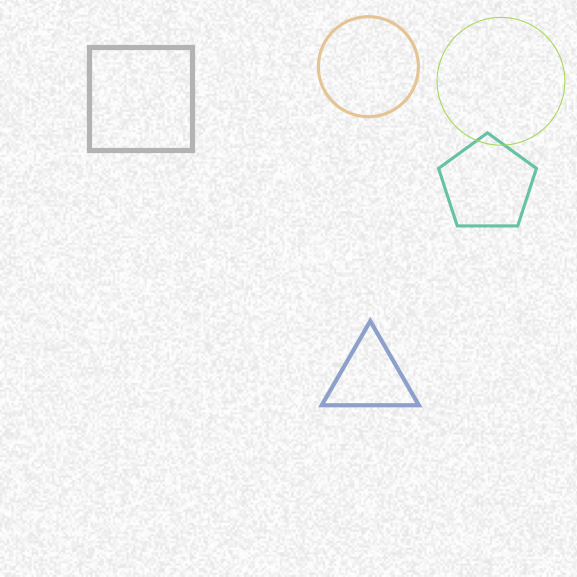[{"shape": "pentagon", "thickness": 1.5, "radius": 0.45, "center": [0.844, 0.68]}, {"shape": "triangle", "thickness": 2, "radius": 0.49, "center": [0.641, 0.346]}, {"shape": "circle", "thickness": 0.5, "radius": 0.55, "center": [0.867, 0.858]}, {"shape": "circle", "thickness": 1.5, "radius": 0.43, "center": [0.638, 0.884]}, {"shape": "square", "thickness": 2.5, "radius": 0.45, "center": [0.244, 0.828]}]